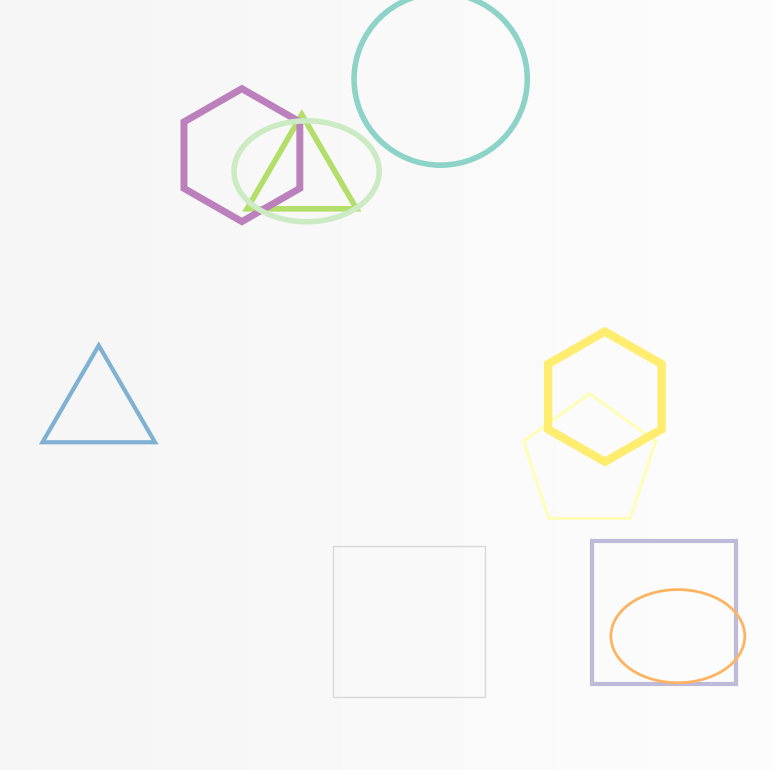[{"shape": "circle", "thickness": 2, "radius": 0.56, "center": [0.569, 0.897]}, {"shape": "pentagon", "thickness": 1, "radius": 0.45, "center": [0.761, 0.399]}, {"shape": "square", "thickness": 1.5, "radius": 0.46, "center": [0.857, 0.204]}, {"shape": "triangle", "thickness": 1.5, "radius": 0.42, "center": [0.127, 0.468]}, {"shape": "oval", "thickness": 1, "radius": 0.43, "center": [0.875, 0.174]}, {"shape": "triangle", "thickness": 2, "radius": 0.41, "center": [0.389, 0.77]}, {"shape": "square", "thickness": 0.5, "radius": 0.49, "center": [0.528, 0.193]}, {"shape": "hexagon", "thickness": 2.5, "radius": 0.43, "center": [0.312, 0.799]}, {"shape": "oval", "thickness": 2, "radius": 0.47, "center": [0.396, 0.778]}, {"shape": "hexagon", "thickness": 3, "radius": 0.42, "center": [0.78, 0.485]}]